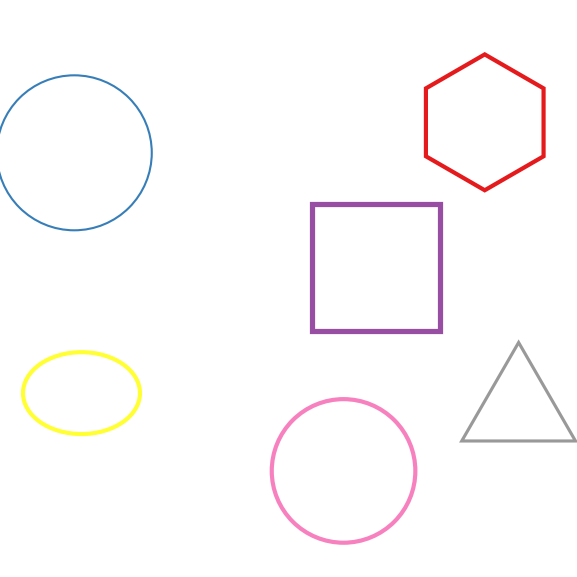[{"shape": "hexagon", "thickness": 2, "radius": 0.59, "center": [0.839, 0.787]}, {"shape": "circle", "thickness": 1, "radius": 0.67, "center": [0.129, 0.735]}, {"shape": "square", "thickness": 2.5, "radius": 0.55, "center": [0.651, 0.536]}, {"shape": "oval", "thickness": 2, "radius": 0.51, "center": [0.141, 0.318]}, {"shape": "circle", "thickness": 2, "radius": 0.62, "center": [0.595, 0.184]}, {"shape": "triangle", "thickness": 1.5, "radius": 0.57, "center": [0.898, 0.292]}]